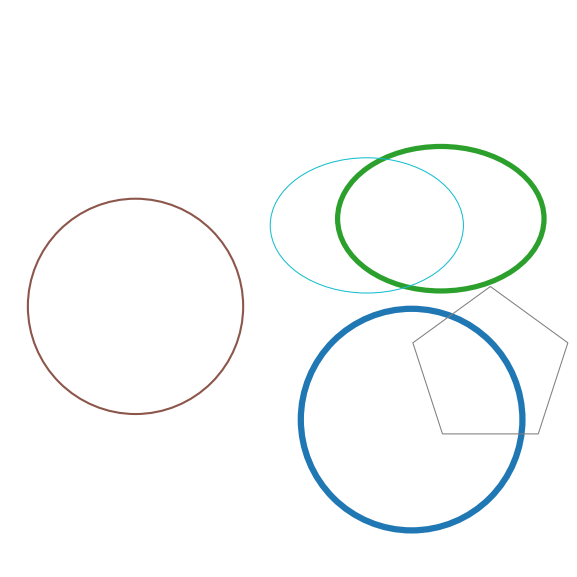[{"shape": "circle", "thickness": 3, "radius": 0.96, "center": [0.713, 0.273]}, {"shape": "oval", "thickness": 2.5, "radius": 0.89, "center": [0.763, 0.62]}, {"shape": "circle", "thickness": 1, "radius": 0.93, "center": [0.235, 0.469]}, {"shape": "pentagon", "thickness": 0.5, "radius": 0.71, "center": [0.849, 0.362]}, {"shape": "oval", "thickness": 0.5, "radius": 0.84, "center": [0.635, 0.609]}]